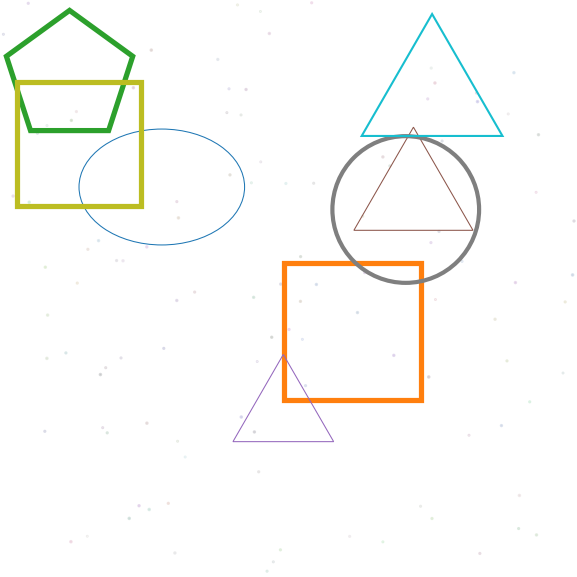[{"shape": "oval", "thickness": 0.5, "radius": 0.72, "center": [0.28, 0.675]}, {"shape": "square", "thickness": 2.5, "radius": 0.59, "center": [0.611, 0.425]}, {"shape": "pentagon", "thickness": 2.5, "radius": 0.58, "center": [0.12, 0.866]}, {"shape": "triangle", "thickness": 0.5, "radius": 0.5, "center": [0.491, 0.285]}, {"shape": "triangle", "thickness": 0.5, "radius": 0.6, "center": [0.716, 0.66]}, {"shape": "circle", "thickness": 2, "radius": 0.64, "center": [0.703, 0.636]}, {"shape": "square", "thickness": 2.5, "radius": 0.54, "center": [0.136, 0.75]}, {"shape": "triangle", "thickness": 1, "radius": 0.7, "center": [0.748, 0.834]}]